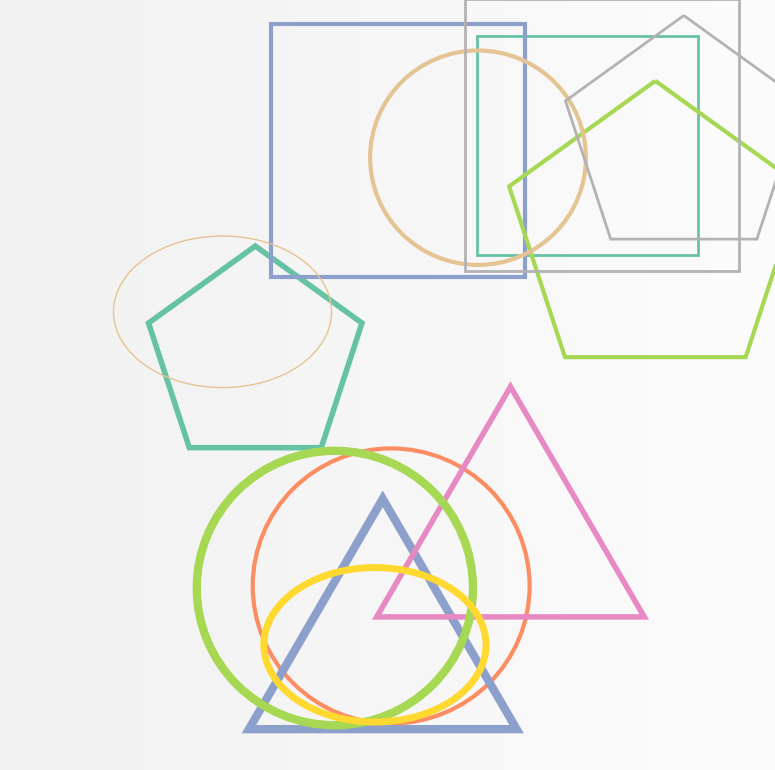[{"shape": "square", "thickness": 1, "radius": 0.71, "center": [0.758, 0.812]}, {"shape": "pentagon", "thickness": 2, "radius": 0.72, "center": [0.329, 0.536]}, {"shape": "circle", "thickness": 1.5, "radius": 0.89, "center": [0.505, 0.239]}, {"shape": "square", "thickness": 1.5, "radius": 0.82, "center": [0.514, 0.804]}, {"shape": "triangle", "thickness": 3, "radius": 1.0, "center": [0.494, 0.153]}, {"shape": "triangle", "thickness": 2, "radius": 1.0, "center": [0.659, 0.298]}, {"shape": "pentagon", "thickness": 1.5, "radius": 0.99, "center": [0.846, 0.697]}, {"shape": "circle", "thickness": 3, "radius": 0.89, "center": [0.432, 0.236]}, {"shape": "oval", "thickness": 2.5, "radius": 0.72, "center": [0.484, 0.163]}, {"shape": "circle", "thickness": 1.5, "radius": 0.7, "center": [0.617, 0.795]}, {"shape": "oval", "thickness": 0.5, "radius": 0.7, "center": [0.287, 0.595]}, {"shape": "pentagon", "thickness": 1, "radius": 0.8, "center": [0.882, 0.819]}, {"shape": "square", "thickness": 1, "radius": 0.88, "center": [0.776, 0.824]}]